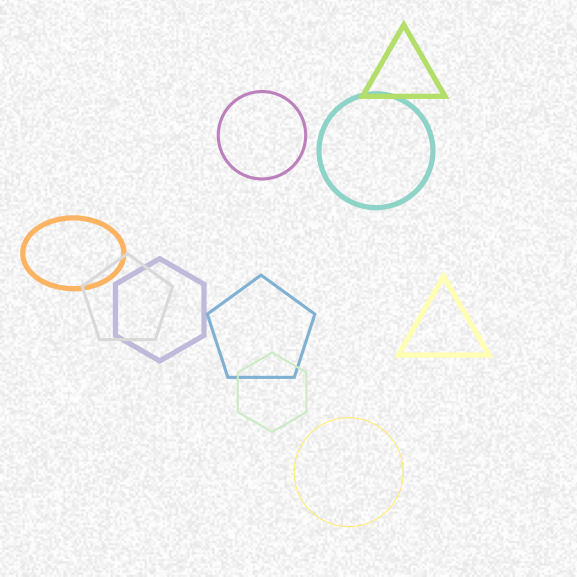[{"shape": "circle", "thickness": 2.5, "radius": 0.49, "center": [0.651, 0.738]}, {"shape": "triangle", "thickness": 2.5, "radius": 0.45, "center": [0.768, 0.43]}, {"shape": "hexagon", "thickness": 2.5, "radius": 0.44, "center": [0.277, 0.463]}, {"shape": "pentagon", "thickness": 1.5, "radius": 0.49, "center": [0.452, 0.425]}, {"shape": "oval", "thickness": 2.5, "radius": 0.44, "center": [0.127, 0.561]}, {"shape": "triangle", "thickness": 2.5, "radius": 0.41, "center": [0.699, 0.874]}, {"shape": "pentagon", "thickness": 1.5, "radius": 0.41, "center": [0.221, 0.478]}, {"shape": "circle", "thickness": 1.5, "radius": 0.38, "center": [0.454, 0.765]}, {"shape": "hexagon", "thickness": 1, "radius": 0.34, "center": [0.471, 0.32]}, {"shape": "circle", "thickness": 0.5, "radius": 0.47, "center": [0.604, 0.182]}]